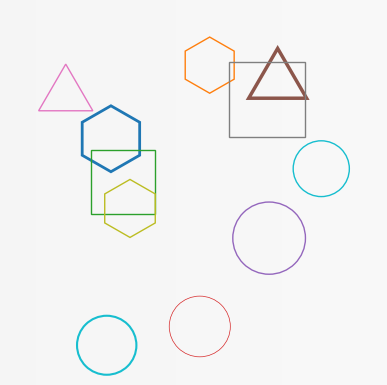[{"shape": "hexagon", "thickness": 2, "radius": 0.43, "center": [0.286, 0.64]}, {"shape": "hexagon", "thickness": 1, "radius": 0.36, "center": [0.541, 0.831]}, {"shape": "square", "thickness": 1, "radius": 0.41, "center": [0.318, 0.527]}, {"shape": "circle", "thickness": 0.5, "radius": 0.39, "center": [0.516, 0.152]}, {"shape": "circle", "thickness": 1, "radius": 0.47, "center": [0.695, 0.381]}, {"shape": "triangle", "thickness": 2.5, "radius": 0.43, "center": [0.717, 0.788]}, {"shape": "triangle", "thickness": 1, "radius": 0.4, "center": [0.17, 0.753]}, {"shape": "square", "thickness": 1, "radius": 0.49, "center": [0.689, 0.742]}, {"shape": "hexagon", "thickness": 1, "radius": 0.38, "center": [0.335, 0.459]}, {"shape": "circle", "thickness": 1, "radius": 0.36, "center": [0.829, 0.562]}, {"shape": "circle", "thickness": 1.5, "radius": 0.38, "center": [0.275, 0.103]}]